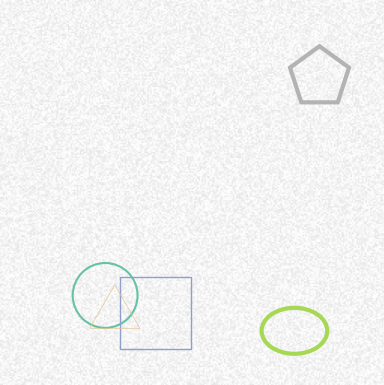[{"shape": "circle", "thickness": 1.5, "radius": 0.42, "center": [0.273, 0.233]}, {"shape": "square", "thickness": 1, "radius": 0.46, "center": [0.403, 0.187]}, {"shape": "oval", "thickness": 3, "radius": 0.43, "center": [0.765, 0.141]}, {"shape": "triangle", "thickness": 0.5, "radius": 0.38, "center": [0.298, 0.185]}, {"shape": "pentagon", "thickness": 3, "radius": 0.4, "center": [0.83, 0.799]}]